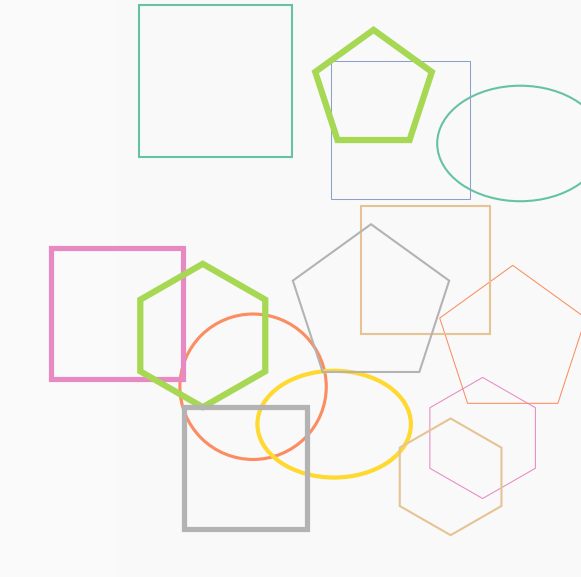[{"shape": "square", "thickness": 1, "radius": 0.65, "center": [0.371, 0.859]}, {"shape": "oval", "thickness": 1, "radius": 0.71, "center": [0.895, 0.751]}, {"shape": "circle", "thickness": 1.5, "radius": 0.63, "center": [0.435, 0.329]}, {"shape": "pentagon", "thickness": 0.5, "radius": 0.66, "center": [0.882, 0.408]}, {"shape": "square", "thickness": 0.5, "radius": 0.6, "center": [0.689, 0.774]}, {"shape": "square", "thickness": 2.5, "radius": 0.57, "center": [0.202, 0.457]}, {"shape": "hexagon", "thickness": 0.5, "radius": 0.52, "center": [0.83, 0.241]}, {"shape": "hexagon", "thickness": 3, "radius": 0.62, "center": [0.349, 0.418]}, {"shape": "pentagon", "thickness": 3, "radius": 0.53, "center": [0.643, 0.842]}, {"shape": "oval", "thickness": 2, "radius": 0.66, "center": [0.575, 0.265]}, {"shape": "square", "thickness": 1, "radius": 0.55, "center": [0.732, 0.532]}, {"shape": "hexagon", "thickness": 1, "radius": 0.51, "center": [0.775, 0.173]}, {"shape": "pentagon", "thickness": 1, "radius": 0.71, "center": [0.638, 0.469]}, {"shape": "square", "thickness": 2.5, "radius": 0.53, "center": [0.423, 0.188]}]